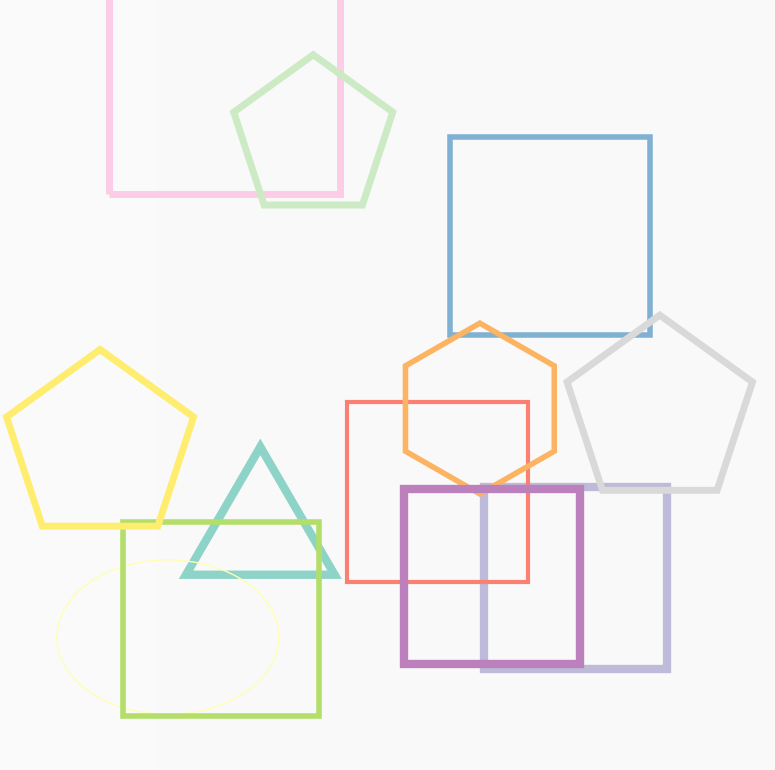[{"shape": "triangle", "thickness": 3, "radius": 0.55, "center": [0.336, 0.309]}, {"shape": "oval", "thickness": 0.5, "radius": 0.72, "center": [0.217, 0.173]}, {"shape": "square", "thickness": 3, "radius": 0.59, "center": [0.743, 0.249]}, {"shape": "square", "thickness": 1.5, "radius": 0.58, "center": [0.565, 0.361]}, {"shape": "square", "thickness": 2, "radius": 0.65, "center": [0.709, 0.693]}, {"shape": "hexagon", "thickness": 2, "radius": 0.55, "center": [0.619, 0.469]}, {"shape": "square", "thickness": 2, "radius": 0.63, "center": [0.285, 0.196]}, {"shape": "square", "thickness": 2.5, "radius": 0.74, "center": [0.289, 0.897]}, {"shape": "pentagon", "thickness": 2.5, "radius": 0.63, "center": [0.851, 0.465]}, {"shape": "square", "thickness": 3, "radius": 0.57, "center": [0.635, 0.251]}, {"shape": "pentagon", "thickness": 2.5, "radius": 0.54, "center": [0.404, 0.821]}, {"shape": "pentagon", "thickness": 2.5, "radius": 0.63, "center": [0.129, 0.419]}]